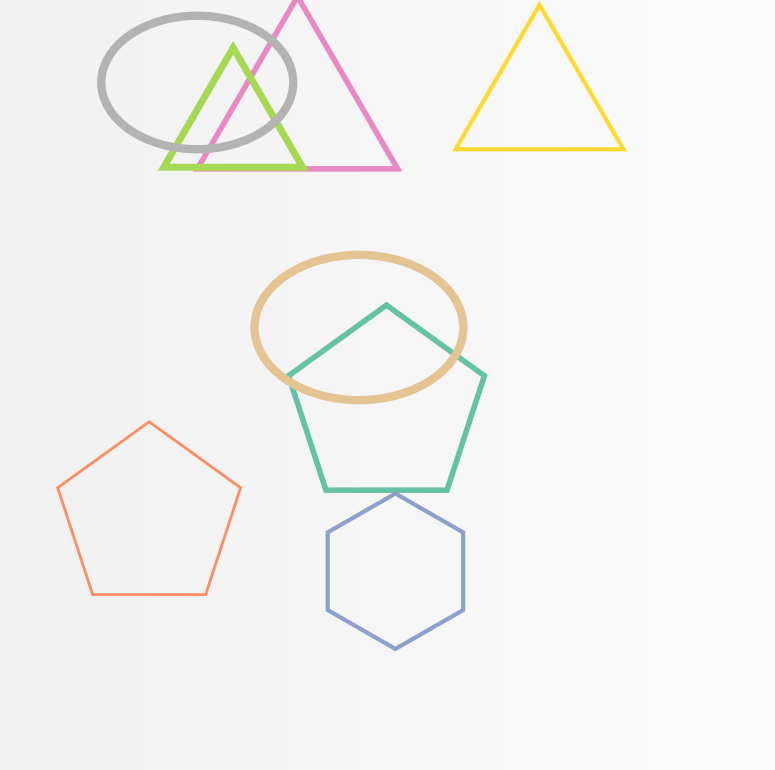[{"shape": "pentagon", "thickness": 2, "radius": 0.66, "center": [0.499, 0.471]}, {"shape": "pentagon", "thickness": 1, "radius": 0.62, "center": [0.192, 0.328]}, {"shape": "hexagon", "thickness": 1.5, "radius": 0.5, "center": [0.51, 0.258]}, {"shape": "triangle", "thickness": 2, "radius": 0.75, "center": [0.384, 0.855]}, {"shape": "triangle", "thickness": 2.5, "radius": 0.52, "center": [0.301, 0.835]}, {"shape": "triangle", "thickness": 1.5, "radius": 0.63, "center": [0.696, 0.869]}, {"shape": "oval", "thickness": 3, "radius": 0.67, "center": [0.463, 0.575]}, {"shape": "oval", "thickness": 3, "radius": 0.62, "center": [0.255, 0.893]}]